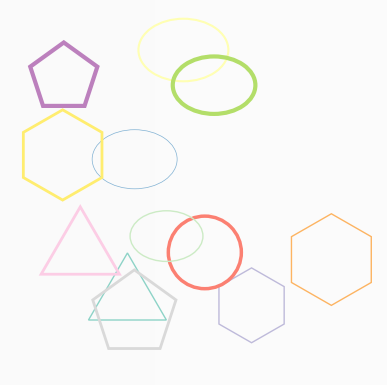[{"shape": "triangle", "thickness": 1, "radius": 0.58, "center": [0.329, 0.227]}, {"shape": "oval", "thickness": 1.5, "radius": 0.58, "center": [0.473, 0.87]}, {"shape": "hexagon", "thickness": 1, "radius": 0.49, "center": [0.649, 0.207]}, {"shape": "circle", "thickness": 2.5, "radius": 0.47, "center": [0.529, 0.344]}, {"shape": "oval", "thickness": 0.5, "radius": 0.55, "center": [0.347, 0.586]}, {"shape": "hexagon", "thickness": 1, "radius": 0.59, "center": [0.855, 0.326]}, {"shape": "oval", "thickness": 3, "radius": 0.53, "center": [0.552, 0.779]}, {"shape": "triangle", "thickness": 2, "radius": 0.58, "center": [0.207, 0.346]}, {"shape": "pentagon", "thickness": 2, "radius": 0.56, "center": [0.347, 0.186]}, {"shape": "pentagon", "thickness": 3, "radius": 0.46, "center": [0.165, 0.799]}, {"shape": "oval", "thickness": 1, "radius": 0.47, "center": [0.43, 0.387]}, {"shape": "hexagon", "thickness": 2, "radius": 0.59, "center": [0.162, 0.598]}]